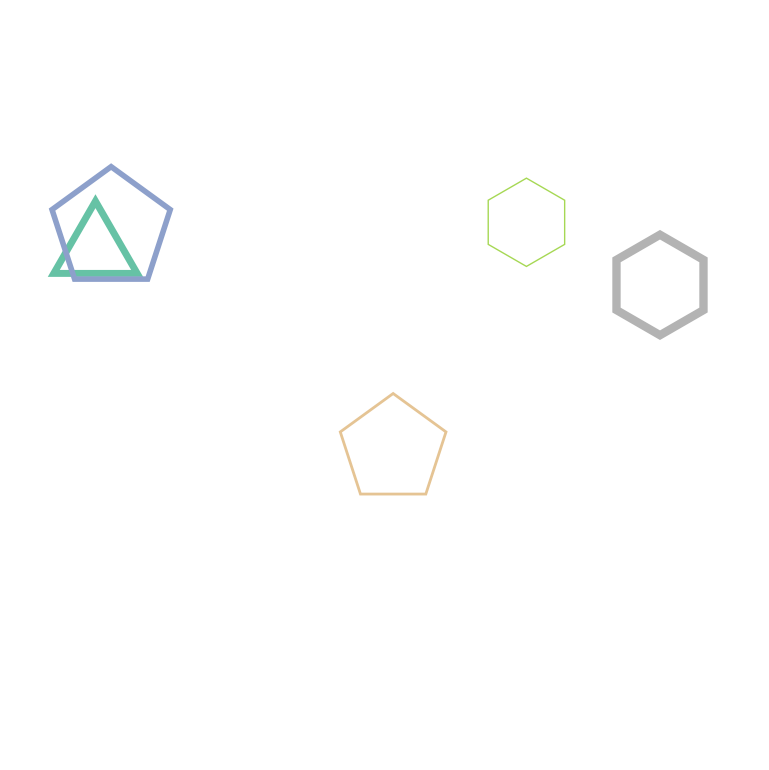[{"shape": "triangle", "thickness": 2.5, "radius": 0.31, "center": [0.124, 0.676]}, {"shape": "pentagon", "thickness": 2, "radius": 0.4, "center": [0.144, 0.703]}, {"shape": "hexagon", "thickness": 0.5, "radius": 0.29, "center": [0.684, 0.711]}, {"shape": "pentagon", "thickness": 1, "radius": 0.36, "center": [0.511, 0.417]}, {"shape": "hexagon", "thickness": 3, "radius": 0.33, "center": [0.857, 0.63]}]